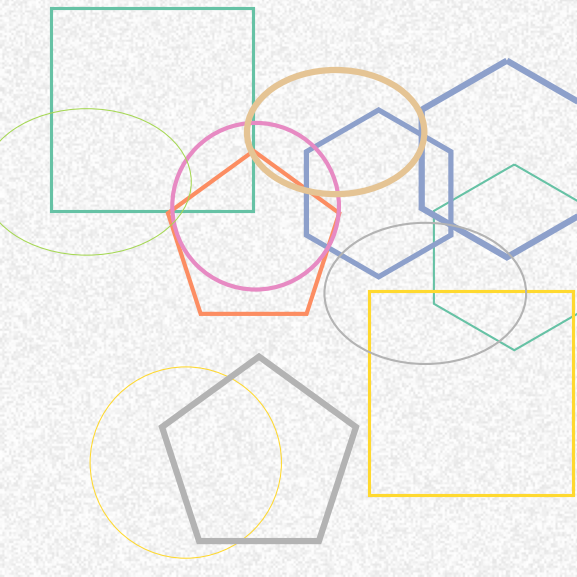[{"shape": "hexagon", "thickness": 1, "radius": 0.8, "center": [0.891, 0.554]}, {"shape": "square", "thickness": 1.5, "radius": 0.88, "center": [0.263, 0.81]}, {"shape": "pentagon", "thickness": 2, "radius": 0.78, "center": [0.439, 0.582]}, {"shape": "hexagon", "thickness": 3, "radius": 0.85, "center": [0.878, 0.724]}, {"shape": "hexagon", "thickness": 2.5, "radius": 0.72, "center": [0.656, 0.664]}, {"shape": "circle", "thickness": 2, "radius": 0.72, "center": [0.443, 0.642]}, {"shape": "oval", "thickness": 0.5, "radius": 0.91, "center": [0.15, 0.684]}, {"shape": "square", "thickness": 1.5, "radius": 0.89, "center": [0.816, 0.319]}, {"shape": "circle", "thickness": 0.5, "radius": 0.83, "center": [0.322, 0.198]}, {"shape": "oval", "thickness": 3, "radius": 0.77, "center": [0.581, 0.77]}, {"shape": "oval", "thickness": 1, "radius": 0.87, "center": [0.736, 0.491]}, {"shape": "pentagon", "thickness": 3, "radius": 0.88, "center": [0.448, 0.205]}]